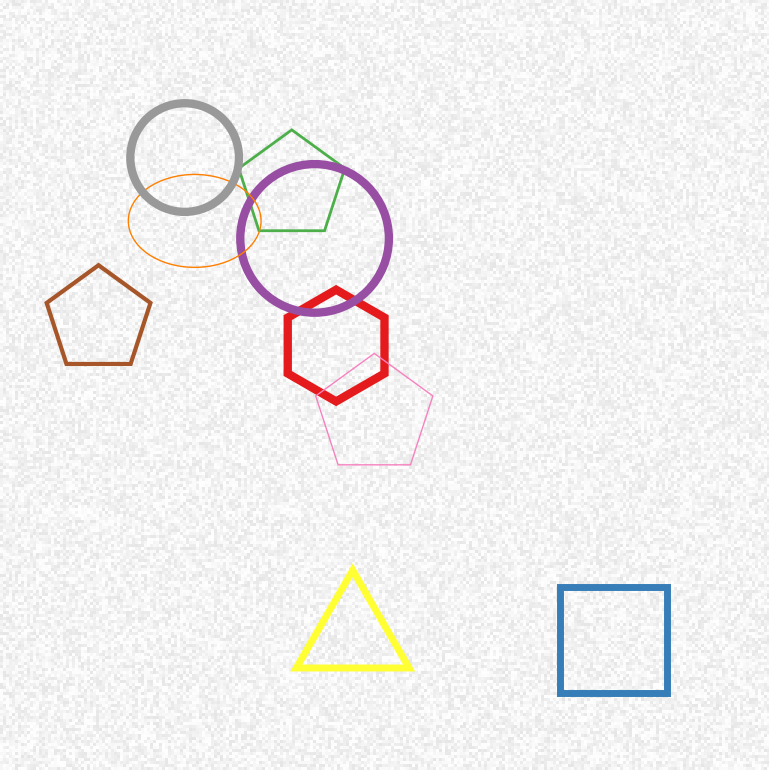[{"shape": "hexagon", "thickness": 3, "radius": 0.36, "center": [0.437, 0.551]}, {"shape": "square", "thickness": 2.5, "radius": 0.34, "center": [0.797, 0.168]}, {"shape": "pentagon", "thickness": 1, "radius": 0.36, "center": [0.379, 0.759]}, {"shape": "circle", "thickness": 3, "radius": 0.48, "center": [0.409, 0.69]}, {"shape": "oval", "thickness": 0.5, "radius": 0.43, "center": [0.253, 0.713]}, {"shape": "triangle", "thickness": 2.5, "radius": 0.42, "center": [0.458, 0.175]}, {"shape": "pentagon", "thickness": 1.5, "radius": 0.35, "center": [0.128, 0.585]}, {"shape": "pentagon", "thickness": 0.5, "radius": 0.4, "center": [0.486, 0.461]}, {"shape": "circle", "thickness": 3, "radius": 0.35, "center": [0.24, 0.795]}]